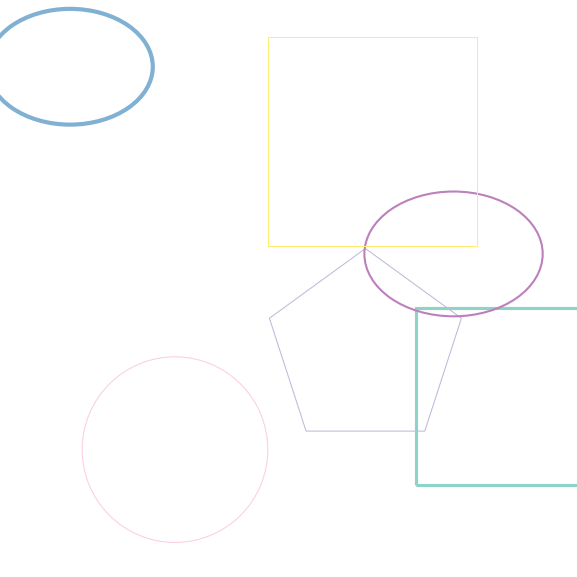[{"shape": "square", "thickness": 1.5, "radius": 0.77, "center": [0.874, 0.313]}, {"shape": "pentagon", "thickness": 0.5, "radius": 0.87, "center": [0.633, 0.394]}, {"shape": "oval", "thickness": 2, "radius": 0.72, "center": [0.121, 0.884]}, {"shape": "circle", "thickness": 0.5, "radius": 0.8, "center": [0.303, 0.221]}, {"shape": "oval", "thickness": 1, "radius": 0.77, "center": [0.785, 0.559]}, {"shape": "square", "thickness": 0.5, "radius": 0.91, "center": [0.645, 0.754]}]